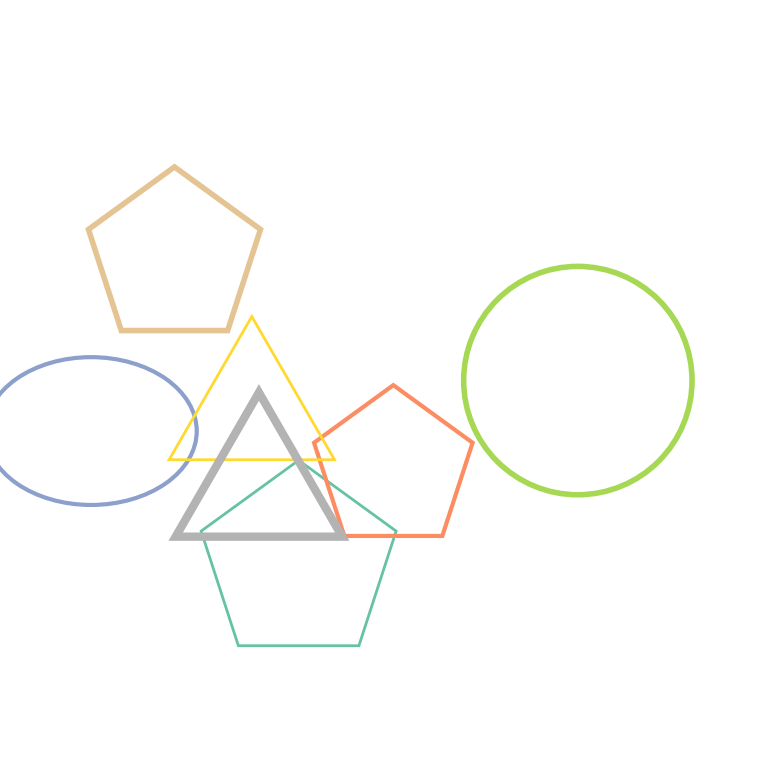[{"shape": "pentagon", "thickness": 1, "radius": 0.67, "center": [0.388, 0.269]}, {"shape": "pentagon", "thickness": 1.5, "radius": 0.54, "center": [0.511, 0.392]}, {"shape": "oval", "thickness": 1.5, "radius": 0.69, "center": [0.118, 0.44]}, {"shape": "circle", "thickness": 2, "radius": 0.74, "center": [0.75, 0.506]}, {"shape": "triangle", "thickness": 1, "radius": 0.62, "center": [0.327, 0.465]}, {"shape": "pentagon", "thickness": 2, "radius": 0.59, "center": [0.227, 0.666]}, {"shape": "triangle", "thickness": 3, "radius": 0.62, "center": [0.336, 0.365]}]